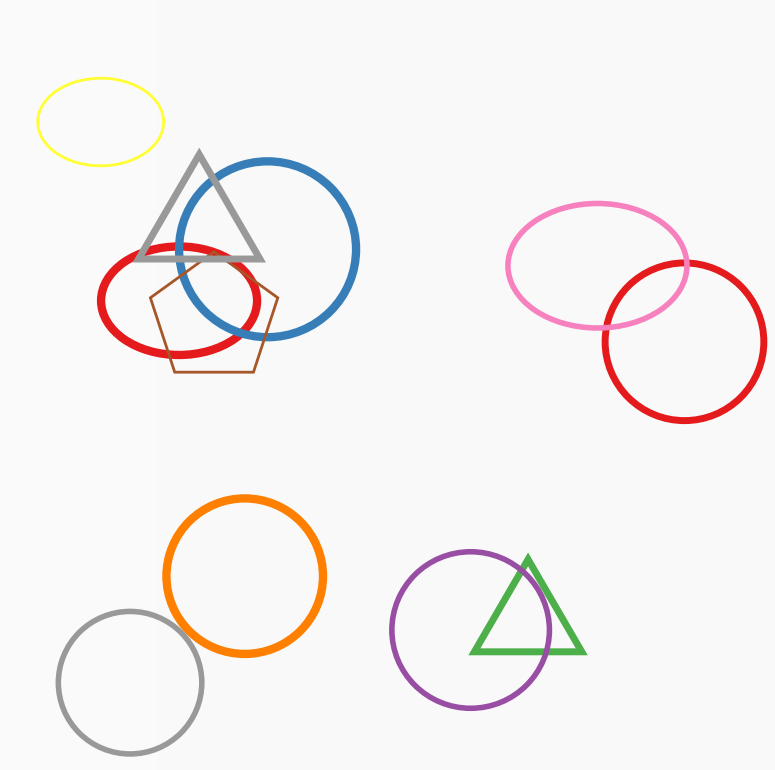[{"shape": "oval", "thickness": 3, "radius": 0.5, "center": [0.231, 0.609]}, {"shape": "circle", "thickness": 2.5, "radius": 0.51, "center": [0.883, 0.556]}, {"shape": "circle", "thickness": 3, "radius": 0.57, "center": [0.345, 0.676]}, {"shape": "triangle", "thickness": 2.5, "radius": 0.4, "center": [0.681, 0.193]}, {"shape": "circle", "thickness": 2, "radius": 0.51, "center": [0.607, 0.182]}, {"shape": "circle", "thickness": 3, "radius": 0.5, "center": [0.316, 0.252]}, {"shape": "oval", "thickness": 1, "radius": 0.41, "center": [0.13, 0.842]}, {"shape": "pentagon", "thickness": 1, "radius": 0.43, "center": [0.276, 0.587]}, {"shape": "oval", "thickness": 2, "radius": 0.58, "center": [0.771, 0.655]}, {"shape": "triangle", "thickness": 2.5, "radius": 0.45, "center": [0.257, 0.709]}, {"shape": "circle", "thickness": 2, "radius": 0.46, "center": [0.168, 0.113]}]